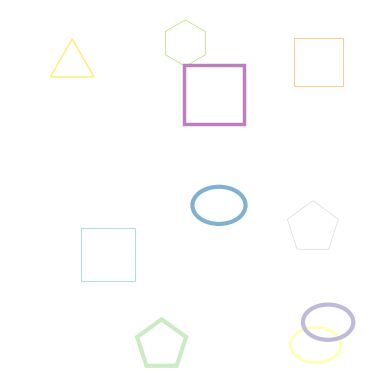[{"shape": "square", "thickness": 0.5, "radius": 0.35, "center": [0.281, 0.339]}, {"shape": "oval", "thickness": 2, "radius": 0.33, "center": [0.82, 0.104]}, {"shape": "oval", "thickness": 3, "radius": 0.33, "center": [0.852, 0.163]}, {"shape": "oval", "thickness": 3, "radius": 0.35, "center": [0.569, 0.467]}, {"shape": "square", "thickness": 0.5, "radius": 0.31, "center": [0.827, 0.839]}, {"shape": "hexagon", "thickness": 0.5, "radius": 0.3, "center": [0.482, 0.888]}, {"shape": "pentagon", "thickness": 0.5, "radius": 0.35, "center": [0.813, 0.409]}, {"shape": "square", "thickness": 2.5, "radius": 0.39, "center": [0.556, 0.755]}, {"shape": "pentagon", "thickness": 3, "radius": 0.33, "center": [0.42, 0.104]}, {"shape": "triangle", "thickness": 1, "radius": 0.33, "center": [0.187, 0.833]}]